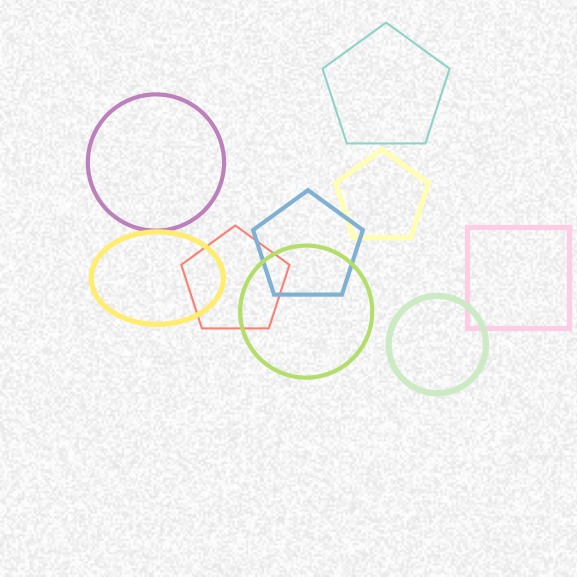[{"shape": "pentagon", "thickness": 1, "radius": 0.58, "center": [0.669, 0.844]}, {"shape": "pentagon", "thickness": 2.5, "radius": 0.42, "center": [0.662, 0.656]}, {"shape": "pentagon", "thickness": 1, "radius": 0.49, "center": [0.408, 0.51]}, {"shape": "pentagon", "thickness": 2, "radius": 0.5, "center": [0.533, 0.57]}, {"shape": "circle", "thickness": 2, "radius": 0.57, "center": [0.53, 0.46]}, {"shape": "square", "thickness": 2.5, "radius": 0.44, "center": [0.897, 0.519]}, {"shape": "circle", "thickness": 2, "radius": 0.59, "center": [0.27, 0.718]}, {"shape": "circle", "thickness": 3, "radius": 0.42, "center": [0.757, 0.402]}, {"shape": "oval", "thickness": 2.5, "radius": 0.57, "center": [0.272, 0.518]}]